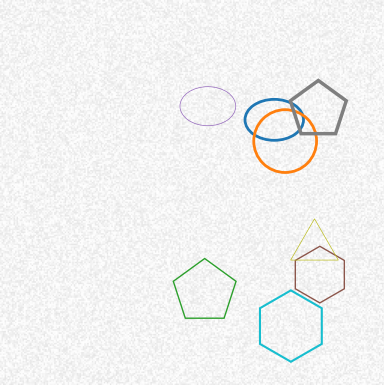[{"shape": "oval", "thickness": 2, "radius": 0.38, "center": [0.712, 0.689]}, {"shape": "circle", "thickness": 2, "radius": 0.41, "center": [0.741, 0.634]}, {"shape": "pentagon", "thickness": 1, "radius": 0.43, "center": [0.532, 0.243]}, {"shape": "oval", "thickness": 0.5, "radius": 0.36, "center": [0.54, 0.724]}, {"shape": "hexagon", "thickness": 1, "radius": 0.37, "center": [0.831, 0.287]}, {"shape": "pentagon", "thickness": 2.5, "radius": 0.38, "center": [0.827, 0.715]}, {"shape": "triangle", "thickness": 0.5, "radius": 0.36, "center": [0.817, 0.36]}, {"shape": "hexagon", "thickness": 1.5, "radius": 0.46, "center": [0.756, 0.153]}]